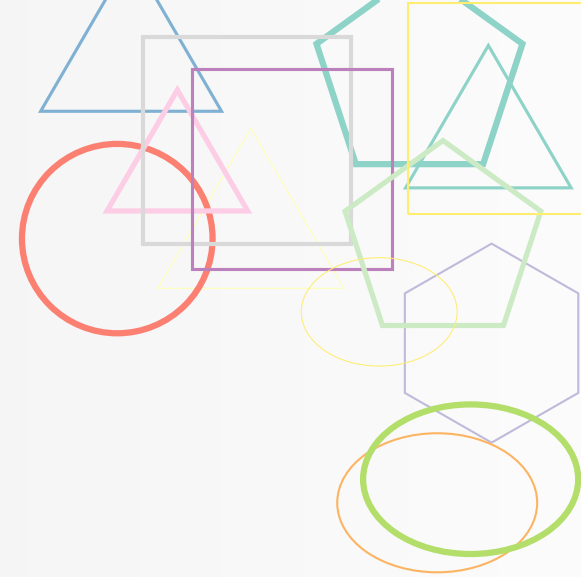[{"shape": "triangle", "thickness": 1.5, "radius": 0.82, "center": [0.84, 0.756]}, {"shape": "pentagon", "thickness": 3, "radius": 0.93, "center": [0.722, 0.866]}, {"shape": "triangle", "thickness": 0.5, "radius": 0.92, "center": [0.432, 0.592]}, {"shape": "hexagon", "thickness": 1, "radius": 0.86, "center": [0.846, 0.405]}, {"shape": "circle", "thickness": 3, "radius": 0.82, "center": [0.202, 0.586]}, {"shape": "triangle", "thickness": 1.5, "radius": 0.9, "center": [0.226, 0.896]}, {"shape": "oval", "thickness": 1, "radius": 0.86, "center": [0.752, 0.129]}, {"shape": "oval", "thickness": 3, "radius": 0.93, "center": [0.81, 0.169]}, {"shape": "triangle", "thickness": 2.5, "radius": 0.7, "center": [0.305, 0.704]}, {"shape": "square", "thickness": 2, "radius": 0.89, "center": [0.425, 0.756]}, {"shape": "square", "thickness": 1.5, "radius": 0.86, "center": [0.502, 0.707]}, {"shape": "pentagon", "thickness": 2.5, "radius": 0.89, "center": [0.762, 0.579]}, {"shape": "square", "thickness": 1, "radius": 0.91, "center": [0.885, 0.811]}, {"shape": "oval", "thickness": 0.5, "radius": 0.67, "center": [0.652, 0.459]}]